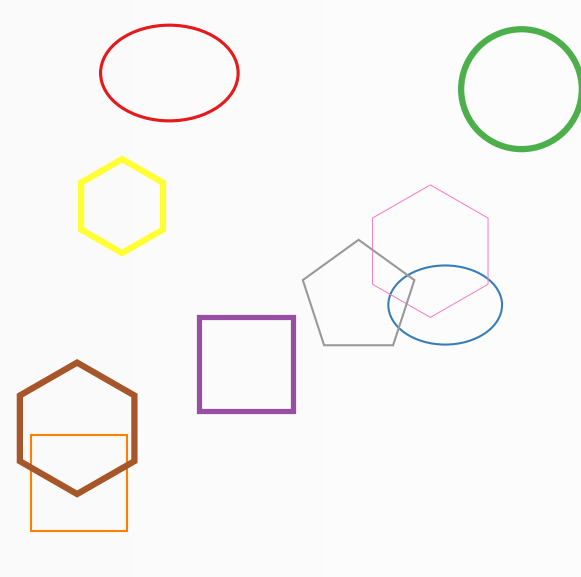[{"shape": "oval", "thickness": 1.5, "radius": 0.59, "center": [0.291, 0.873]}, {"shape": "oval", "thickness": 1, "radius": 0.49, "center": [0.766, 0.471]}, {"shape": "circle", "thickness": 3, "radius": 0.52, "center": [0.897, 0.845]}, {"shape": "square", "thickness": 2.5, "radius": 0.4, "center": [0.424, 0.369]}, {"shape": "square", "thickness": 1, "radius": 0.41, "center": [0.136, 0.163]}, {"shape": "hexagon", "thickness": 3, "radius": 0.41, "center": [0.21, 0.642]}, {"shape": "hexagon", "thickness": 3, "radius": 0.57, "center": [0.133, 0.257]}, {"shape": "hexagon", "thickness": 0.5, "radius": 0.57, "center": [0.74, 0.564]}, {"shape": "pentagon", "thickness": 1, "radius": 0.5, "center": [0.617, 0.483]}]